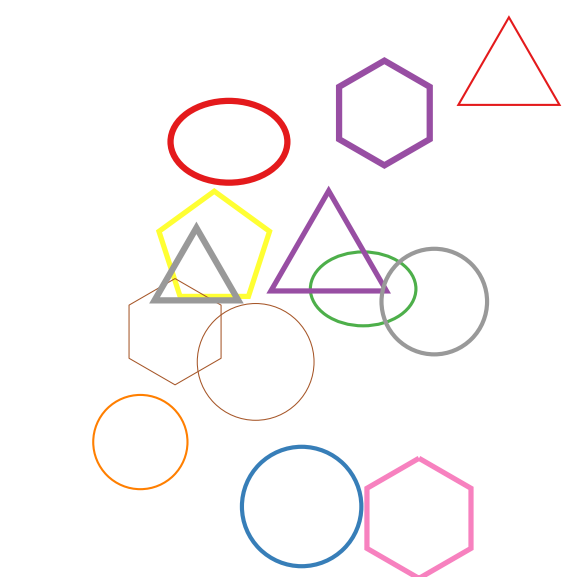[{"shape": "triangle", "thickness": 1, "radius": 0.51, "center": [0.881, 0.868]}, {"shape": "oval", "thickness": 3, "radius": 0.51, "center": [0.396, 0.754]}, {"shape": "circle", "thickness": 2, "radius": 0.52, "center": [0.522, 0.122]}, {"shape": "oval", "thickness": 1.5, "radius": 0.46, "center": [0.629, 0.499]}, {"shape": "hexagon", "thickness": 3, "radius": 0.45, "center": [0.666, 0.803]}, {"shape": "triangle", "thickness": 2.5, "radius": 0.58, "center": [0.569, 0.553]}, {"shape": "circle", "thickness": 1, "radius": 0.41, "center": [0.243, 0.234]}, {"shape": "pentagon", "thickness": 2.5, "radius": 0.5, "center": [0.371, 0.567]}, {"shape": "hexagon", "thickness": 0.5, "radius": 0.46, "center": [0.303, 0.425]}, {"shape": "circle", "thickness": 0.5, "radius": 0.51, "center": [0.443, 0.372]}, {"shape": "hexagon", "thickness": 2.5, "radius": 0.52, "center": [0.725, 0.102]}, {"shape": "circle", "thickness": 2, "radius": 0.46, "center": [0.752, 0.477]}, {"shape": "triangle", "thickness": 3, "radius": 0.42, "center": [0.34, 0.521]}]